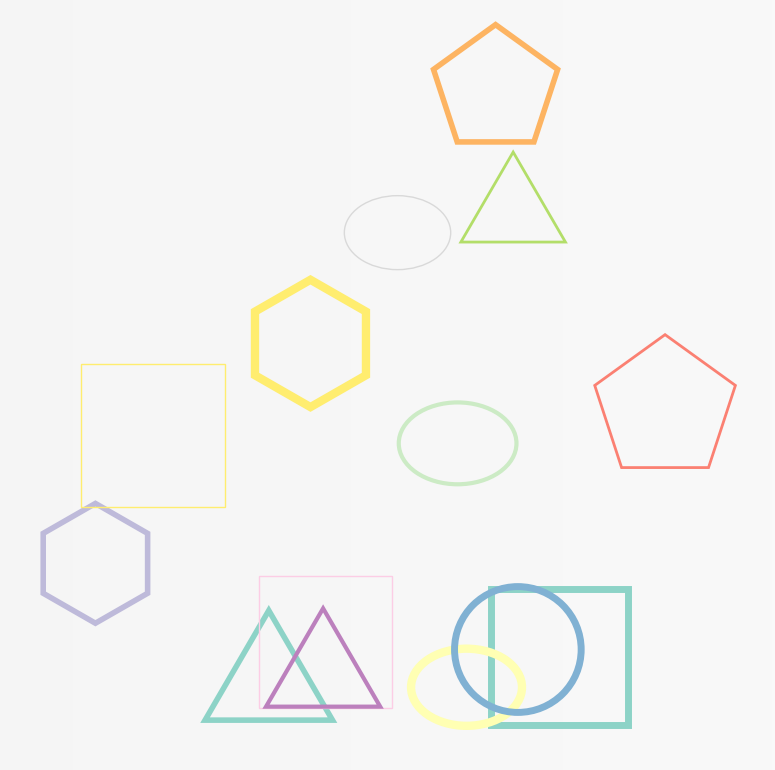[{"shape": "triangle", "thickness": 2, "radius": 0.47, "center": [0.347, 0.112]}, {"shape": "square", "thickness": 2.5, "radius": 0.44, "center": [0.722, 0.146]}, {"shape": "oval", "thickness": 3, "radius": 0.36, "center": [0.602, 0.107]}, {"shape": "hexagon", "thickness": 2, "radius": 0.39, "center": [0.123, 0.268]}, {"shape": "pentagon", "thickness": 1, "radius": 0.48, "center": [0.858, 0.47]}, {"shape": "circle", "thickness": 2.5, "radius": 0.41, "center": [0.668, 0.156]}, {"shape": "pentagon", "thickness": 2, "radius": 0.42, "center": [0.639, 0.884]}, {"shape": "triangle", "thickness": 1, "radius": 0.39, "center": [0.662, 0.725]}, {"shape": "square", "thickness": 0.5, "radius": 0.43, "center": [0.42, 0.166]}, {"shape": "oval", "thickness": 0.5, "radius": 0.34, "center": [0.513, 0.698]}, {"shape": "triangle", "thickness": 1.5, "radius": 0.43, "center": [0.417, 0.125]}, {"shape": "oval", "thickness": 1.5, "radius": 0.38, "center": [0.59, 0.424]}, {"shape": "hexagon", "thickness": 3, "radius": 0.41, "center": [0.401, 0.554]}, {"shape": "square", "thickness": 0.5, "radius": 0.46, "center": [0.198, 0.434]}]